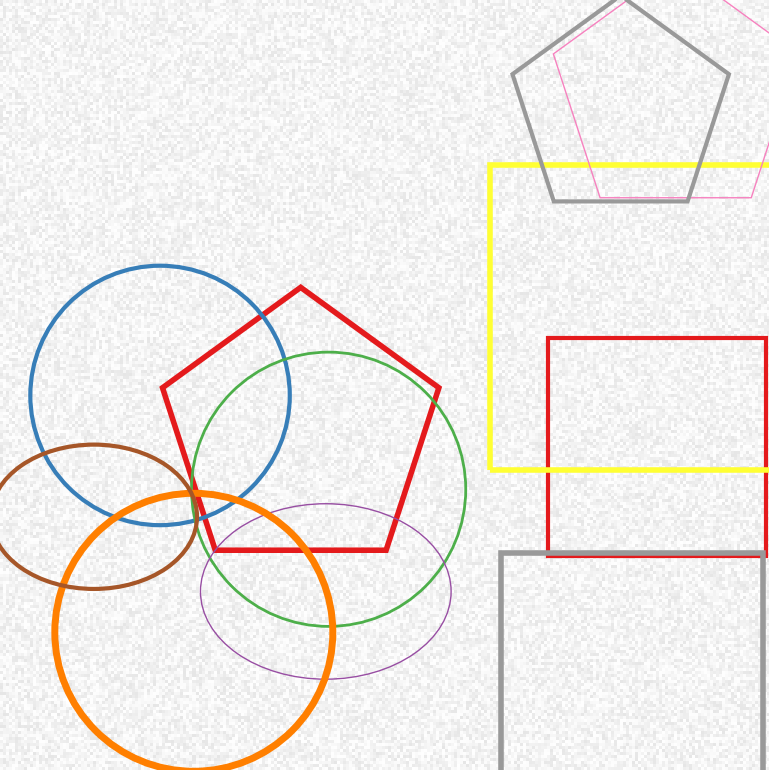[{"shape": "square", "thickness": 1.5, "radius": 0.71, "center": [0.854, 0.42]}, {"shape": "pentagon", "thickness": 2, "radius": 0.94, "center": [0.391, 0.438]}, {"shape": "circle", "thickness": 1.5, "radius": 0.84, "center": [0.208, 0.486]}, {"shape": "circle", "thickness": 1, "radius": 0.89, "center": [0.427, 0.365]}, {"shape": "oval", "thickness": 0.5, "radius": 0.81, "center": [0.423, 0.232]}, {"shape": "circle", "thickness": 2.5, "radius": 0.9, "center": [0.252, 0.179]}, {"shape": "square", "thickness": 2, "radius": 0.99, "center": [0.834, 0.588]}, {"shape": "oval", "thickness": 1.5, "radius": 0.67, "center": [0.122, 0.329]}, {"shape": "pentagon", "thickness": 0.5, "radius": 0.84, "center": [0.877, 0.878]}, {"shape": "square", "thickness": 2, "radius": 0.85, "center": [0.821, 0.112]}, {"shape": "pentagon", "thickness": 1.5, "radius": 0.74, "center": [0.806, 0.858]}]